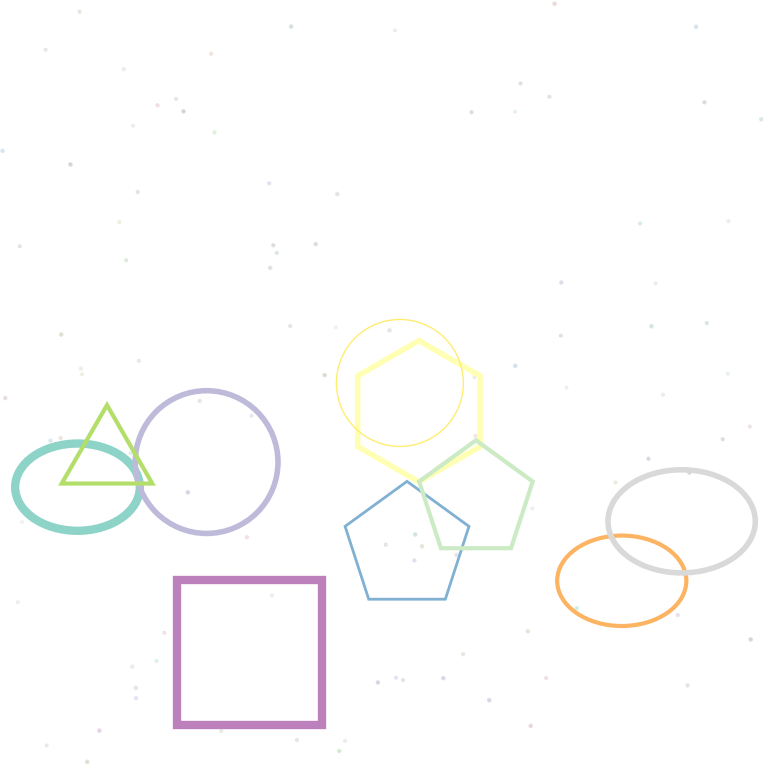[{"shape": "oval", "thickness": 3, "radius": 0.4, "center": [0.101, 0.367]}, {"shape": "hexagon", "thickness": 2, "radius": 0.46, "center": [0.544, 0.466]}, {"shape": "circle", "thickness": 2, "radius": 0.46, "center": [0.268, 0.4]}, {"shape": "pentagon", "thickness": 1, "radius": 0.42, "center": [0.529, 0.29]}, {"shape": "oval", "thickness": 1.5, "radius": 0.42, "center": [0.807, 0.246]}, {"shape": "triangle", "thickness": 1.5, "radius": 0.34, "center": [0.139, 0.406]}, {"shape": "oval", "thickness": 2, "radius": 0.48, "center": [0.885, 0.323]}, {"shape": "square", "thickness": 3, "radius": 0.47, "center": [0.324, 0.153]}, {"shape": "pentagon", "thickness": 1.5, "radius": 0.39, "center": [0.618, 0.351]}, {"shape": "circle", "thickness": 0.5, "radius": 0.41, "center": [0.519, 0.503]}]